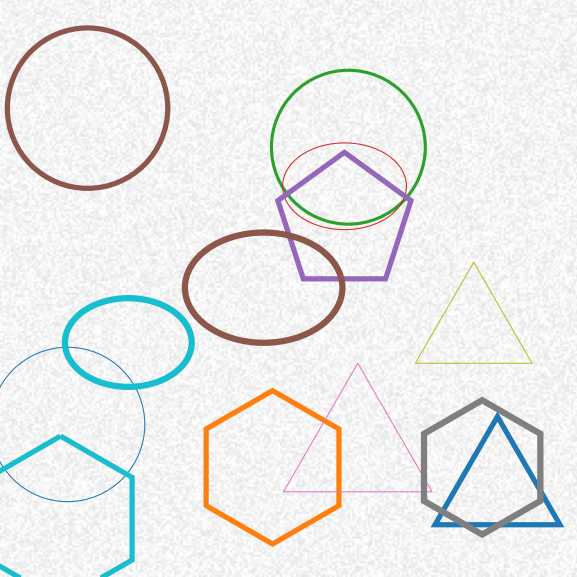[{"shape": "circle", "thickness": 0.5, "radius": 0.67, "center": [0.117, 0.264]}, {"shape": "triangle", "thickness": 2.5, "radius": 0.62, "center": [0.861, 0.153]}, {"shape": "hexagon", "thickness": 2.5, "radius": 0.66, "center": [0.472, 0.19]}, {"shape": "circle", "thickness": 1.5, "radius": 0.67, "center": [0.603, 0.744]}, {"shape": "oval", "thickness": 0.5, "radius": 0.54, "center": [0.597, 0.677]}, {"shape": "pentagon", "thickness": 2.5, "radius": 0.61, "center": [0.596, 0.614]}, {"shape": "oval", "thickness": 3, "radius": 0.68, "center": [0.457, 0.501]}, {"shape": "circle", "thickness": 2.5, "radius": 0.69, "center": [0.152, 0.812]}, {"shape": "triangle", "thickness": 0.5, "radius": 0.74, "center": [0.62, 0.222]}, {"shape": "hexagon", "thickness": 3, "radius": 0.58, "center": [0.835, 0.19]}, {"shape": "triangle", "thickness": 0.5, "radius": 0.58, "center": [0.82, 0.428]}, {"shape": "hexagon", "thickness": 2.5, "radius": 0.72, "center": [0.105, 0.101]}, {"shape": "oval", "thickness": 3, "radius": 0.55, "center": [0.222, 0.406]}]